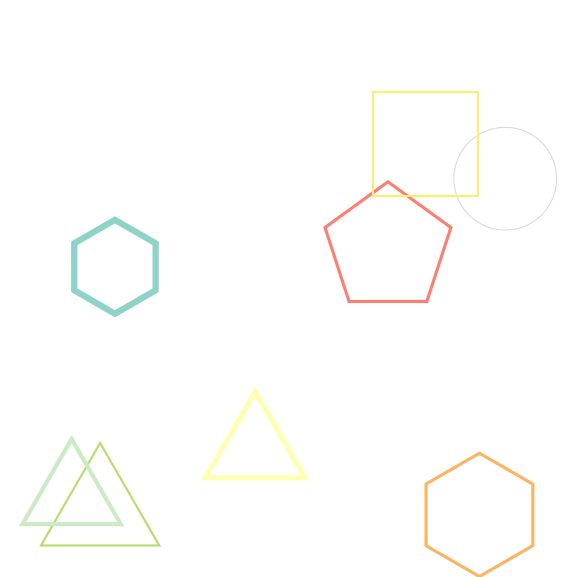[{"shape": "hexagon", "thickness": 3, "radius": 0.41, "center": [0.199, 0.537]}, {"shape": "triangle", "thickness": 2.5, "radius": 0.5, "center": [0.442, 0.221]}, {"shape": "pentagon", "thickness": 1.5, "radius": 0.57, "center": [0.672, 0.57]}, {"shape": "hexagon", "thickness": 1.5, "radius": 0.53, "center": [0.83, 0.108]}, {"shape": "triangle", "thickness": 1, "radius": 0.59, "center": [0.173, 0.114]}, {"shape": "circle", "thickness": 0.5, "radius": 0.44, "center": [0.875, 0.69]}, {"shape": "triangle", "thickness": 2, "radius": 0.49, "center": [0.124, 0.141]}, {"shape": "square", "thickness": 1, "radius": 0.45, "center": [0.737, 0.75]}]